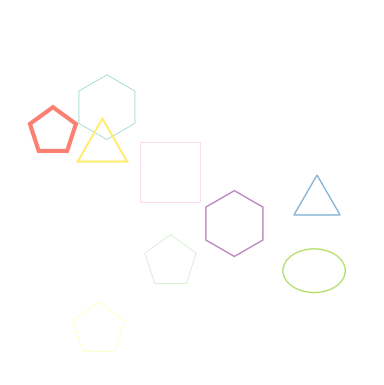[{"shape": "hexagon", "thickness": 0.5, "radius": 0.42, "center": [0.278, 0.722]}, {"shape": "pentagon", "thickness": 0.5, "radius": 0.35, "center": [0.256, 0.145]}, {"shape": "pentagon", "thickness": 3, "radius": 0.31, "center": [0.137, 0.659]}, {"shape": "triangle", "thickness": 1, "radius": 0.35, "center": [0.823, 0.476]}, {"shape": "oval", "thickness": 1, "radius": 0.41, "center": [0.816, 0.297]}, {"shape": "square", "thickness": 0.5, "radius": 0.39, "center": [0.442, 0.553]}, {"shape": "hexagon", "thickness": 1, "radius": 0.43, "center": [0.609, 0.419]}, {"shape": "pentagon", "thickness": 0.5, "radius": 0.35, "center": [0.443, 0.321]}, {"shape": "triangle", "thickness": 1.5, "radius": 0.37, "center": [0.266, 0.618]}]